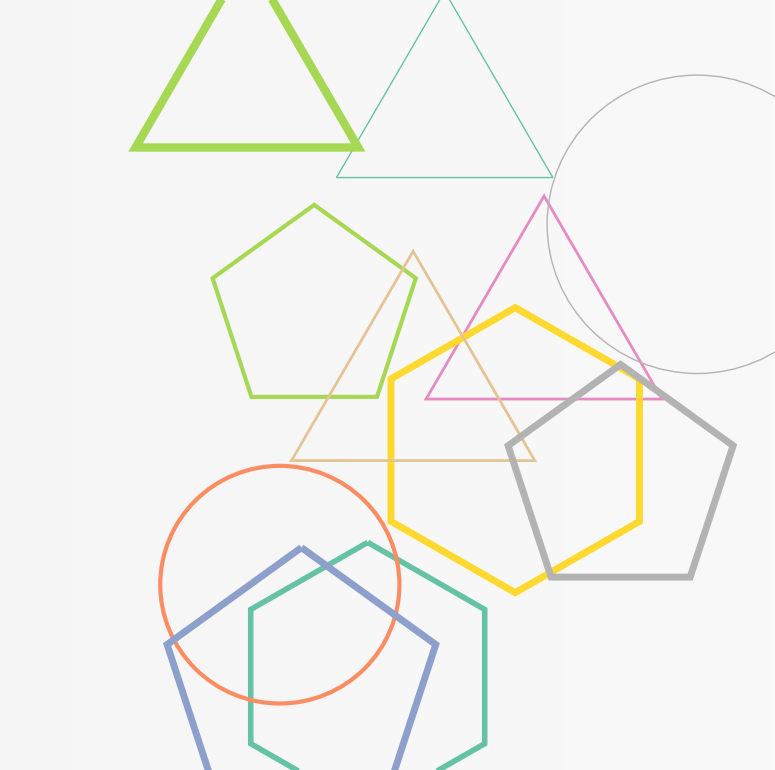[{"shape": "hexagon", "thickness": 2, "radius": 0.87, "center": [0.474, 0.121]}, {"shape": "triangle", "thickness": 0.5, "radius": 0.81, "center": [0.574, 0.85]}, {"shape": "circle", "thickness": 1.5, "radius": 0.77, "center": [0.361, 0.241]}, {"shape": "pentagon", "thickness": 2.5, "radius": 0.91, "center": [0.389, 0.107]}, {"shape": "triangle", "thickness": 1, "radius": 0.88, "center": [0.702, 0.57]}, {"shape": "triangle", "thickness": 3, "radius": 0.83, "center": [0.319, 0.891]}, {"shape": "pentagon", "thickness": 1.5, "radius": 0.69, "center": [0.405, 0.596]}, {"shape": "hexagon", "thickness": 2.5, "radius": 0.93, "center": [0.665, 0.415]}, {"shape": "triangle", "thickness": 1, "radius": 0.91, "center": [0.533, 0.492]}, {"shape": "pentagon", "thickness": 2.5, "radius": 0.76, "center": [0.801, 0.374]}, {"shape": "circle", "thickness": 0.5, "radius": 0.97, "center": [0.9, 0.709]}]